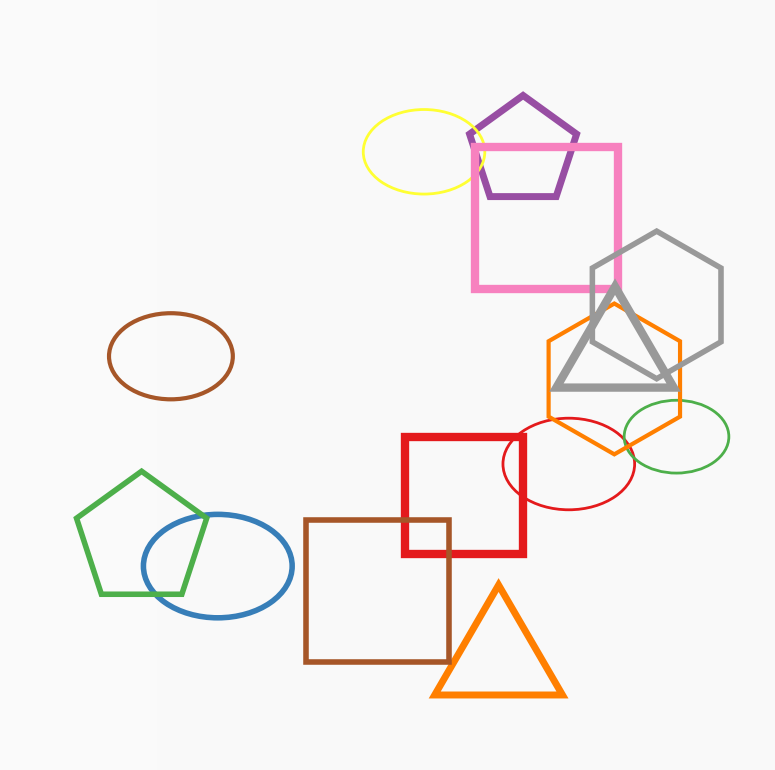[{"shape": "oval", "thickness": 1, "radius": 0.42, "center": [0.734, 0.397]}, {"shape": "square", "thickness": 3, "radius": 0.38, "center": [0.598, 0.357]}, {"shape": "oval", "thickness": 2, "radius": 0.48, "center": [0.281, 0.265]}, {"shape": "oval", "thickness": 1, "radius": 0.34, "center": [0.873, 0.433]}, {"shape": "pentagon", "thickness": 2, "radius": 0.44, "center": [0.183, 0.3]}, {"shape": "pentagon", "thickness": 2.5, "radius": 0.36, "center": [0.675, 0.803]}, {"shape": "triangle", "thickness": 2.5, "radius": 0.48, "center": [0.643, 0.145]}, {"shape": "hexagon", "thickness": 1.5, "radius": 0.49, "center": [0.793, 0.508]}, {"shape": "oval", "thickness": 1, "radius": 0.39, "center": [0.547, 0.803]}, {"shape": "square", "thickness": 2, "radius": 0.46, "center": [0.487, 0.232]}, {"shape": "oval", "thickness": 1.5, "radius": 0.4, "center": [0.221, 0.537]}, {"shape": "square", "thickness": 3, "radius": 0.46, "center": [0.706, 0.716]}, {"shape": "triangle", "thickness": 3, "radius": 0.44, "center": [0.794, 0.54]}, {"shape": "hexagon", "thickness": 2, "radius": 0.48, "center": [0.847, 0.604]}]